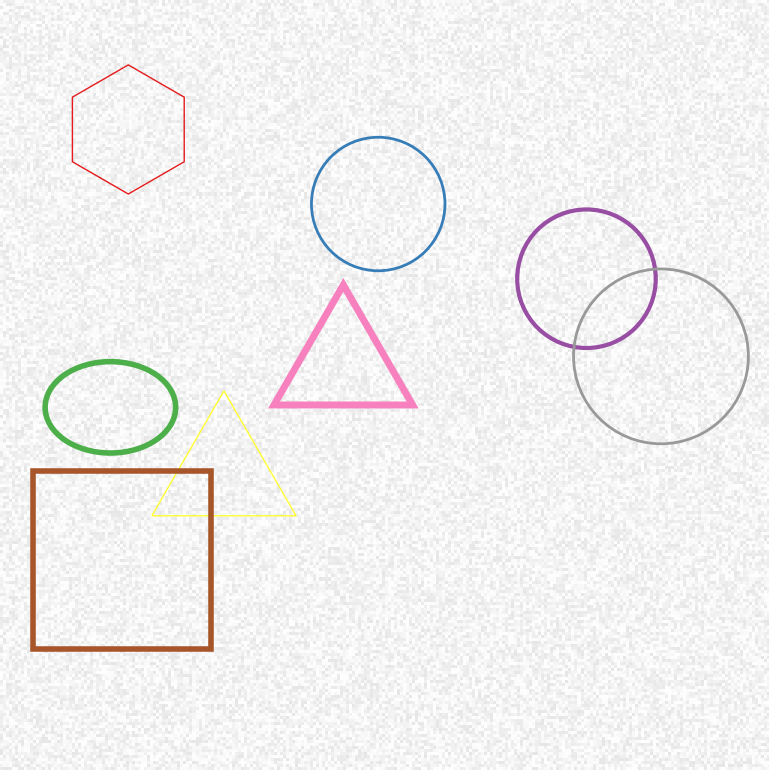[{"shape": "hexagon", "thickness": 0.5, "radius": 0.42, "center": [0.167, 0.832]}, {"shape": "circle", "thickness": 1, "radius": 0.43, "center": [0.491, 0.735]}, {"shape": "oval", "thickness": 2, "radius": 0.42, "center": [0.143, 0.471]}, {"shape": "circle", "thickness": 1.5, "radius": 0.45, "center": [0.762, 0.638]}, {"shape": "triangle", "thickness": 0.5, "radius": 0.54, "center": [0.291, 0.384]}, {"shape": "square", "thickness": 2, "radius": 0.58, "center": [0.158, 0.273]}, {"shape": "triangle", "thickness": 2.5, "radius": 0.52, "center": [0.446, 0.526]}, {"shape": "circle", "thickness": 1, "radius": 0.57, "center": [0.858, 0.537]}]